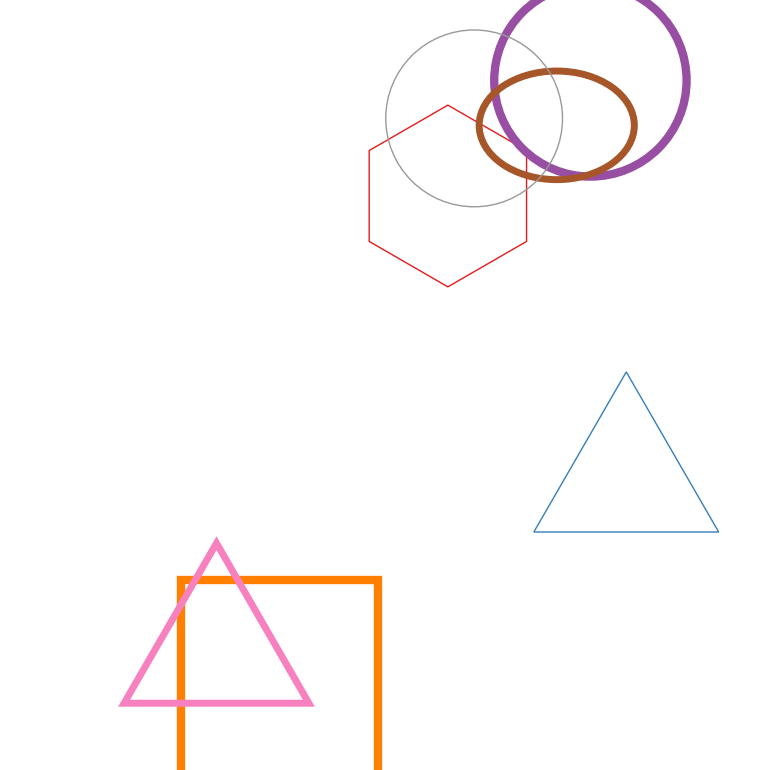[{"shape": "hexagon", "thickness": 0.5, "radius": 0.59, "center": [0.582, 0.745]}, {"shape": "triangle", "thickness": 0.5, "radius": 0.69, "center": [0.813, 0.378]}, {"shape": "circle", "thickness": 3, "radius": 0.62, "center": [0.767, 0.896]}, {"shape": "square", "thickness": 3, "radius": 0.64, "center": [0.363, 0.118]}, {"shape": "oval", "thickness": 2.5, "radius": 0.5, "center": [0.723, 0.837]}, {"shape": "triangle", "thickness": 2.5, "radius": 0.69, "center": [0.281, 0.156]}, {"shape": "circle", "thickness": 0.5, "radius": 0.57, "center": [0.616, 0.846]}]